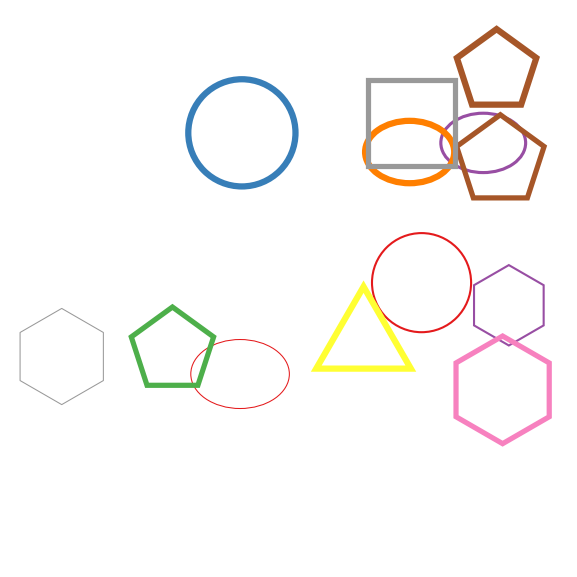[{"shape": "oval", "thickness": 0.5, "radius": 0.43, "center": [0.416, 0.351]}, {"shape": "circle", "thickness": 1, "radius": 0.43, "center": [0.73, 0.51]}, {"shape": "circle", "thickness": 3, "radius": 0.46, "center": [0.419, 0.769]}, {"shape": "pentagon", "thickness": 2.5, "radius": 0.37, "center": [0.299, 0.393]}, {"shape": "oval", "thickness": 1.5, "radius": 0.37, "center": [0.837, 0.752]}, {"shape": "hexagon", "thickness": 1, "radius": 0.35, "center": [0.881, 0.47]}, {"shape": "oval", "thickness": 3, "radius": 0.39, "center": [0.709, 0.736]}, {"shape": "triangle", "thickness": 3, "radius": 0.47, "center": [0.63, 0.408]}, {"shape": "pentagon", "thickness": 3, "radius": 0.36, "center": [0.86, 0.876]}, {"shape": "pentagon", "thickness": 2.5, "radius": 0.4, "center": [0.866, 0.721]}, {"shape": "hexagon", "thickness": 2.5, "radius": 0.47, "center": [0.87, 0.324]}, {"shape": "hexagon", "thickness": 0.5, "radius": 0.42, "center": [0.107, 0.382]}, {"shape": "square", "thickness": 2.5, "radius": 0.37, "center": [0.712, 0.786]}]